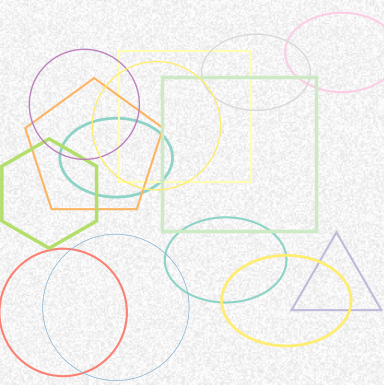[{"shape": "oval", "thickness": 2, "radius": 0.73, "center": [0.302, 0.59]}, {"shape": "oval", "thickness": 1.5, "radius": 0.79, "center": [0.586, 0.325]}, {"shape": "square", "thickness": 1.5, "radius": 0.85, "center": [0.481, 0.697]}, {"shape": "triangle", "thickness": 1.5, "radius": 0.67, "center": [0.874, 0.262]}, {"shape": "circle", "thickness": 1.5, "radius": 0.83, "center": [0.164, 0.188]}, {"shape": "circle", "thickness": 0.5, "radius": 0.95, "center": [0.301, 0.202]}, {"shape": "pentagon", "thickness": 1.5, "radius": 0.94, "center": [0.245, 0.609]}, {"shape": "hexagon", "thickness": 2.5, "radius": 0.71, "center": [0.128, 0.497]}, {"shape": "oval", "thickness": 1.5, "radius": 0.74, "center": [0.888, 0.864]}, {"shape": "oval", "thickness": 1, "radius": 0.71, "center": [0.665, 0.812]}, {"shape": "circle", "thickness": 1, "radius": 0.71, "center": [0.219, 0.729]}, {"shape": "square", "thickness": 2.5, "radius": 1.0, "center": [0.621, 0.6]}, {"shape": "circle", "thickness": 1, "radius": 0.83, "center": [0.406, 0.674]}, {"shape": "oval", "thickness": 2, "radius": 0.84, "center": [0.744, 0.219]}]